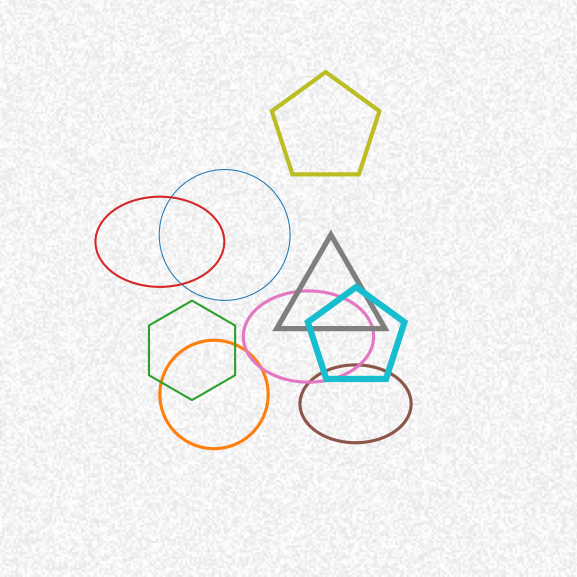[{"shape": "circle", "thickness": 0.5, "radius": 0.57, "center": [0.389, 0.592]}, {"shape": "circle", "thickness": 1.5, "radius": 0.47, "center": [0.371, 0.316]}, {"shape": "hexagon", "thickness": 1, "radius": 0.43, "center": [0.333, 0.392]}, {"shape": "oval", "thickness": 1, "radius": 0.56, "center": [0.277, 0.58]}, {"shape": "oval", "thickness": 1.5, "radius": 0.48, "center": [0.616, 0.3]}, {"shape": "oval", "thickness": 1.5, "radius": 0.56, "center": [0.534, 0.416]}, {"shape": "triangle", "thickness": 2.5, "radius": 0.54, "center": [0.573, 0.484]}, {"shape": "pentagon", "thickness": 2, "radius": 0.49, "center": [0.564, 0.776]}, {"shape": "pentagon", "thickness": 3, "radius": 0.44, "center": [0.617, 0.414]}]